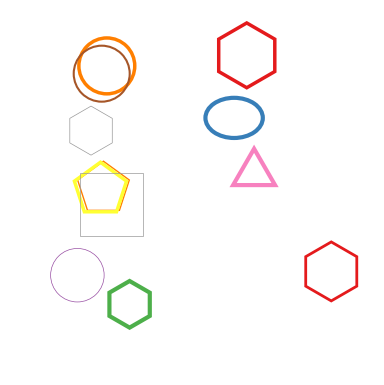[{"shape": "hexagon", "thickness": 2.5, "radius": 0.42, "center": [0.641, 0.856]}, {"shape": "hexagon", "thickness": 2, "radius": 0.38, "center": [0.86, 0.295]}, {"shape": "oval", "thickness": 3, "radius": 0.37, "center": [0.608, 0.694]}, {"shape": "hexagon", "thickness": 3, "radius": 0.3, "center": [0.337, 0.21]}, {"shape": "circle", "thickness": 0.5, "radius": 0.35, "center": [0.201, 0.285]}, {"shape": "circle", "thickness": 2.5, "radius": 0.36, "center": [0.277, 0.829]}, {"shape": "pentagon", "thickness": 1, "radius": 0.35, "center": [0.269, 0.511]}, {"shape": "pentagon", "thickness": 2.5, "radius": 0.36, "center": [0.261, 0.507]}, {"shape": "circle", "thickness": 1.5, "radius": 0.36, "center": [0.264, 0.809]}, {"shape": "triangle", "thickness": 3, "radius": 0.31, "center": [0.66, 0.551]}, {"shape": "square", "thickness": 0.5, "radius": 0.41, "center": [0.29, 0.469]}, {"shape": "hexagon", "thickness": 0.5, "radius": 0.32, "center": [0.236, 0.661]}]